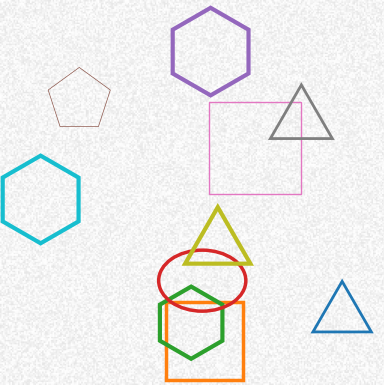[{"shape": "triangle", "thickness": 2, "radius": 0.44, "center": [0.889, 0.182]}, {"shape": "square", "thickness": 2.5, "radius": 0.5, "center": [0.532, 0.114]}, {"shape": "hexagon", "thickness": 3, "radius": 0.47, "center": [0.496, 0.162]}, {"shape": "oval", "thickness": 2.5, "radius": 0.57, "center": [0.525, 0.271]}, {"shape": "hexagon", "thickness": 3, "radius": 0.57, "center": [0.547, 0.866]}, {"shape": "pentagon", "thickness": 0.5, "radius": 0.42, "center": [0.206, 0.74]}, {"shape": "square", "thickness": 1, "radius": 0.6, "center": [0.662, 0.616]}, {"shape": "triangle", "thickness": 2, "radius": 0.46, "center": [0.783, 0.687]}, {"shape": "triangle", "thickness": 3, "radius": 0.49, "center": [0.566, 0.364]}, {"shape": "hexagon", "thickness": 3, "radius": 0.57, "center": [0.106, 0.482]}]